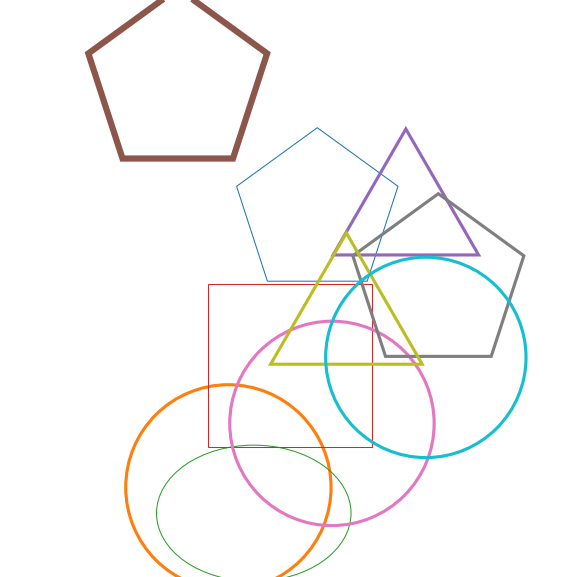[{"shape": "pentagon", "thickness": 0.5, "radius": 0.73, "center": [0.549, 0.631]}, {"shape": "circle", "thickness": 1.5, "radius": 0.89, "center": [0.395, 0.155]}, {"shape": "oval", "thickness": 0.5, "radius": 0.84, "center": [0.439, 0.11]}, {"shape": "square", "thickness": 0.5, "radius": 0.71, "center": [0.502, 0.367]}, {"shape": "triangle", "thickness": 1.5, "radius": 0.73, "center": [0.703, 0.63]}, {"shape": "pentagon", "thickness": 3, "radius": 0.81, "center": [0.308, 0.856]}, {"shape": "circle", "thickness": 1.5, "radius": 0.88, "center": [0.575, 0.266]}, {"shape": "pentagon", "thickness": 1.5, "radius": 0.78, "center": [0.759, 0.508]}, {"shape": "triangle", "thickness": 1.5, "radius": 0.76, "center": [0.6, 0.444]}, {"shape": "circle", "thickness": 1.5, "radius": 0.87, "center": [0.737, 0.38]}]